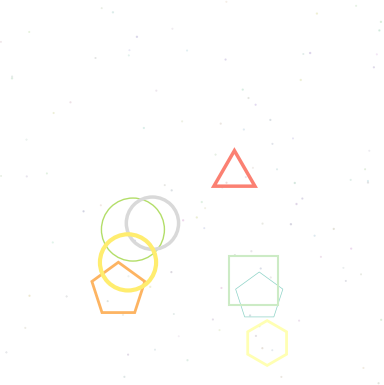[{"shape": "pentagon", "thickness": 0.5, "radius": 0.32, "center": [0.673, 0.229]}, {"shape": "hexagon", "thickness": 2, "radius": 0.29, "center": [0.694, 0.109]}, {"shape": "triangle", "thickness": 2.5, "radius": 0.31, "center": [0.609, 0.547]}, {"shape": "pentagon", "thickness": 2, "radius": 0.36, "center": [0.307, 0.247]}, {"shape": "circle", "thickness": 1, "radius": 0.41, "center": [0.345, 0.404]}, {"shape": "circle", "thickness": 2.5, "radius": 0.34, "center": [0.396, 0.42]}, {"shape": "square", "thickness": 1.5, "radius": 0.32, "center": [0.658, 0.272]}, {"shape": "circle", "thickness": 3, "radius": 0.36, "center": [0.333, 0.318]}]